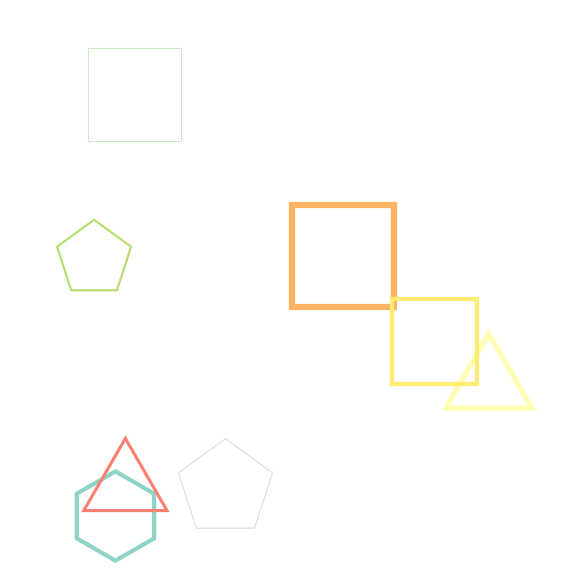[{"shape": "hexagon", "thickness": 2, "radius": 0.39, "center": [0.2, 0.106]}, {"shape": "triangle", "thickness": 2.5, "radius": 0.43, "center": [0.846, 0.335]}, {"shape": "triangle", "thickness": 1.5, "radius": 0.42, "center": [0.217, 0.157]}, {"shape": "square", "thickness": 3, "radius": 0.44, "center": [0.594, 0.556]}, {"shape": "pentagon", "thickness": 1, "radius": 0.34, "center": [0.163, 0.551]}, {"shape": "pentagon", "thickness": 0.5, "radius": 0.43, "center": [0.39, 0.154]}, {"shape": "square", "thickness": 0.5, "radius": 0.4, "center": [0.233, 0.835]}, {"shape": "square", "thickness": 2, "radius": 0.37, "center": [0.752, 0.407]}]